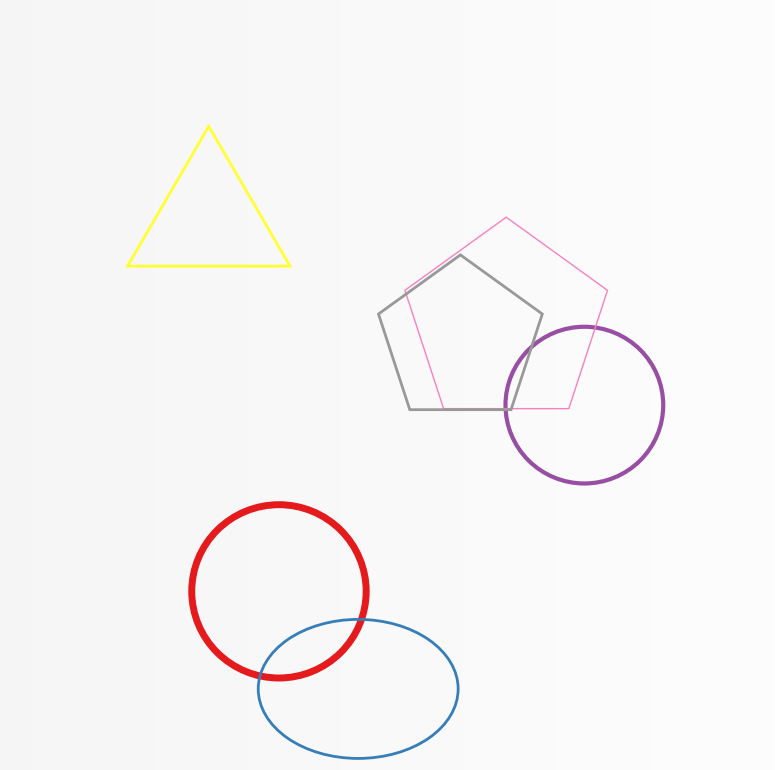[{"shape": "circle", "thickness": 2.5, "radius": 0.56, "center": [0.36, 0.232]}, {"shape": "oval", "thickness": 1, "radius": 0.64, "center": [0.462, 0.105]}, {"shape": "circle", "thickness": 1.5, "radius": 0.51, "center": [0.754, 0.474]}, {"shape": "triangle", "thickness": 1, "radius": 0.61, "center": [0.269, 0.715]}, {"shape": "pentagon", "thickness": 0.5, "radius": 0.69, "center": [0.653, 0.58]}, {"shape": "pentagon", "thickness": 1, "radius": 0.56, "center": [0.594, 0.558]}]